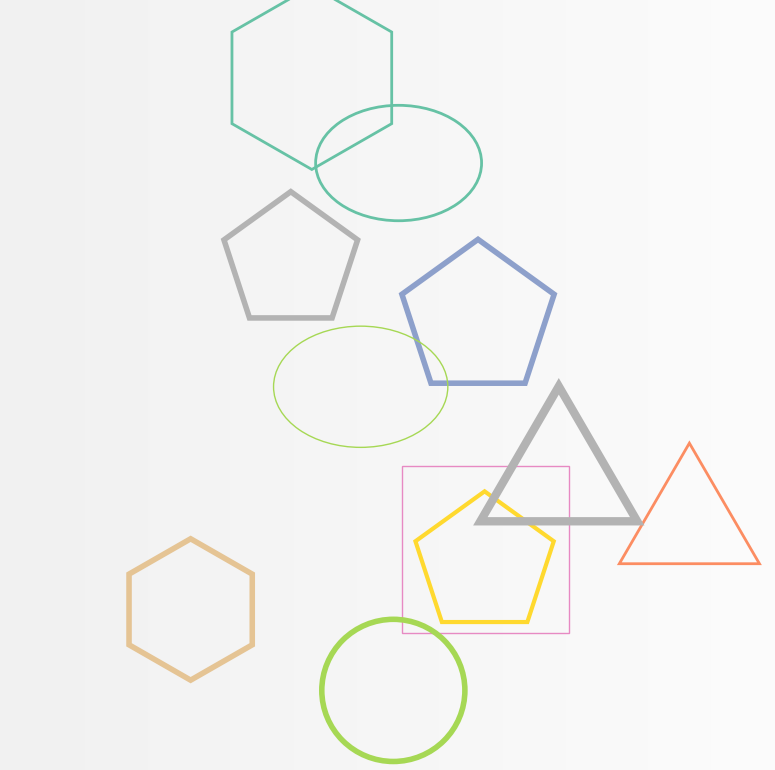[{"shape": "oval", "thickness": 1, "radius": 0.54, "center": [0.514, 0.788]}, {"shape": "hexagon", "thickness": 1, "radius": 0.6, "center": [0.402, 0.899]}, {"shape": "triangle", "thickness": 1, "radius": 0.52, "center": [0.89, 0.32]}, {"shape": "pentagon", "thickness": 2, "radius": 0.52, "center": [0.617, 0.586]}, {"shape": "square", "thickness": 0.5, "radius": 0.54, "center": [0.626, 0.286]}, {"shape": "oval", "thickness": 0.5, "radius": 0.56, "center": [0.465, 0.498]}, {"shape": "circle", "thickness": 2, "radius": 0.46, "center": [0.508, 0.103]}, {"shape": "pentagon", "thickness": 1.5, "radius": 0.47, "center": [0.625, 0.268]}, {"shape": "hexagon", "thickness": 2, "radius": 0.46, "center": [0.246, 0.208]}, {"shape": "triangle", "thickness": 3, "radius": 0.58, "center": [0.721, 0.381]}, {"shape": "pentagon", "thickness": 2, "radius": 0.45, "center": [0.375, 0.66]}]